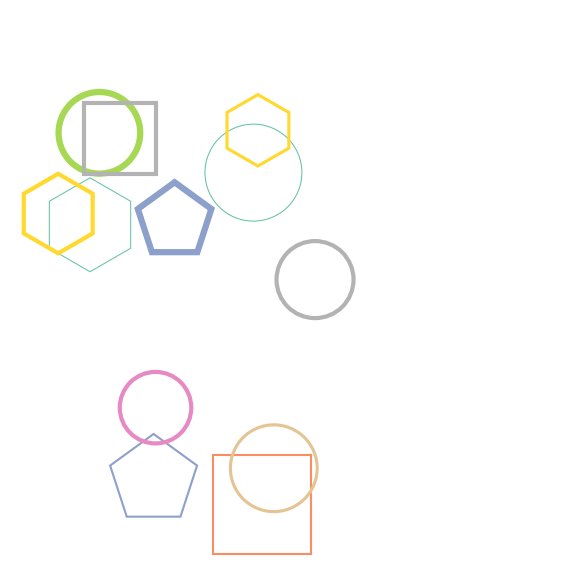[{"shape": "circle", "thickness": 0.5, "radius": 0.42, "center": [0.439, 0.7]}, {"shape": "hexagon", "thickness": 0.5, "radius": 0.41, "center": [0.156, 0.61]}, {"shape": "square", "thickness": 1, "radius": 0.43, "center": [0.454, 0.126]}, {"shape": "pentagon", "thickness": 1, "radius": 0.4, "center": [0.266, 0.169]}, {"shape": "pentagon", "thickness": 3, "radius": 0.33, "center": [0.302, 0.617]}, {"shape": "circle", "thickness": 2, "radius": 0.31, "center": [0.269, 0.293]}, {"shape": "circle", "thickness": 3, "radius": 0.35, "center": [0.172, 0.769]}, {"shape": "hexagon", "thickness": 1.5, "radius": 0.31, "center": [0.447, 0.773]}, {"shape": "hexagon", "thickness": 2, "radius": 0.34, "center": [0.101, 0.629]}, {"shape": "circle", "thickness": 1.5, "radius": 0.38, "center": [0.474, 0.188]}, {"shape": "circle", "thickness": 2, "radius": 0.33, "center": [0.545, 0.515]}, {"shape": "square", "thickness": 2, "radius": 0.31, "center": [0.208, 0.76]}]